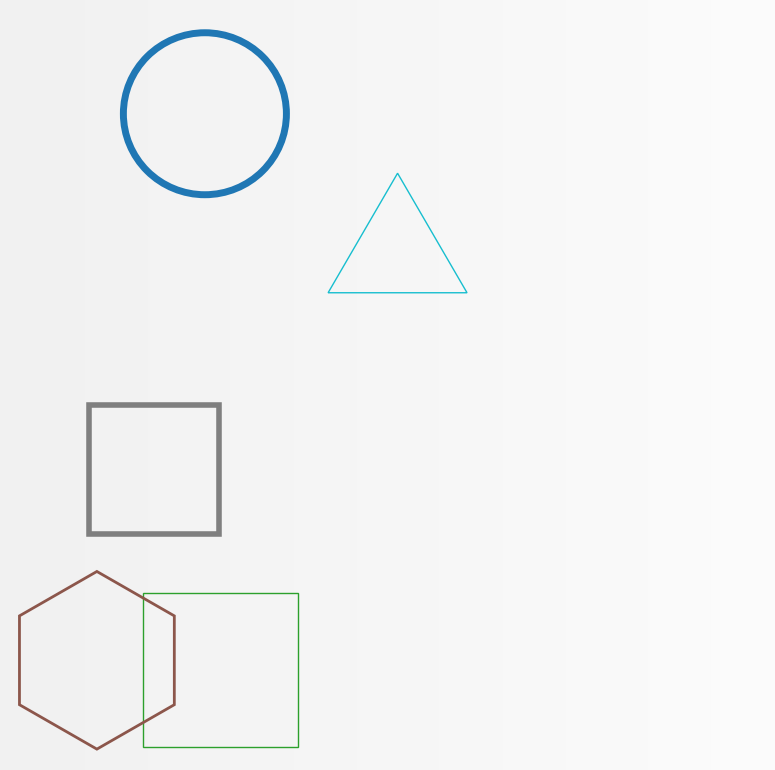[{"shape": "circle", "thickness": 2.5, "radius": 0.53, "center": [0.264, 0.852]}, {"shape": "square", "thickness": 0.5, "radius": 0.5, "center": [0.285, 0.13]}, {"shape": "hexagon", "thickness": 1, "radius": 0.58, "center": [0.125, 0.142]}, {"shape": "square", "thickness": 2, "radius": 0.42, "center": [0.198, 0.391]}, {"shape": "triangle", "thickness": 0.5, "radius": 0.52, "center": [0.513, 0.672]}]